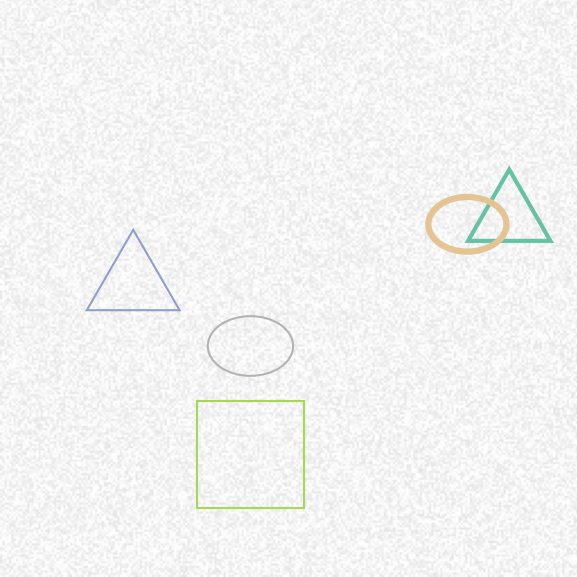[{"shape": "triangle", "thickness": 2, "radius": 0.41, "center": [0.882, 0.623]}, {"shape": "triangle", "thickness": 1, "radius": 0.46, "center": [0.231, 0.508]}, {"shape": "square", "thickness": 1, "radius": 0.46, "center": [0.434, 0.212]}, {"shape": "oval", "thickness": 3, "radius": 0.34, "center": [0.809, 0.611]}, {"shape": "oval", "thickness": 1, "radius": 0.37, "center": [0.434, 0.4]}]